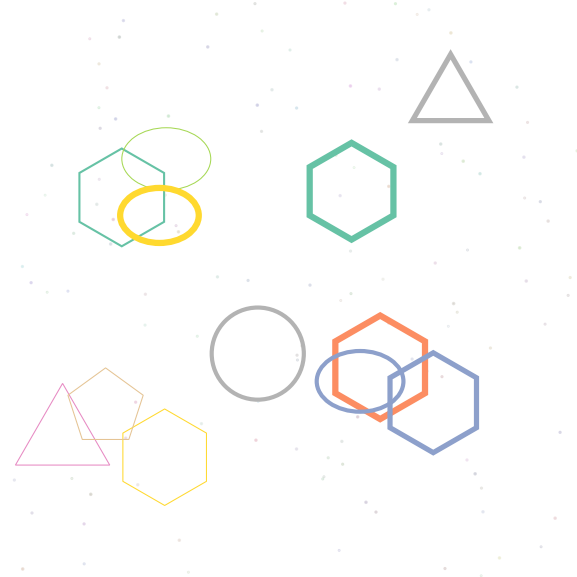[{"shape": "hexagon", "thickness": 1, "radius": 0.42, "center": [0.211, 0.657]}, {"shape": "hexagon", "thickness": 3, "radius": 0.42, "center": [0.609, 0.668]}, {"shape": "hexagon", "thickness": 3, "radius": 0.45, "center": [0.658, 0.363]}, {"shape": "hexagon", "thickness": 2.5, "radius": 0.43, "center": [0.75, 0.302]}, {"shape": "oval", "thickness": 2, "radius": 0.38, "center": [0.624, 0.339]}, {"shape": "triangle", "thickness": 0.5, "radius": 0.47, "center": [0.108, 0.241]}, {"shape": "oval", "thickness": 0.5, "radius": 0.38, "center": [0.288, 0.724]}, {"shape": "hexagon", "thickness": 0.5, "radius": 0.42, "center": [0.285, 0.207]}, {"shape": "oval", "thickness": 3, "radius": 0.34, "center": [0.276, 0.626]}, {"shape": "pentagon", "thickness": 0.5, "radius": 0.34, "center": [0.183, 0.294]}, {"shape": "circle", "thickness": 2, "radius": 0.4, "center": [0.446, 0.387]}, {"shape": "triangle", "thickness": 2.5, "radius": 0.38, "center": [0.78, 0.829]}]